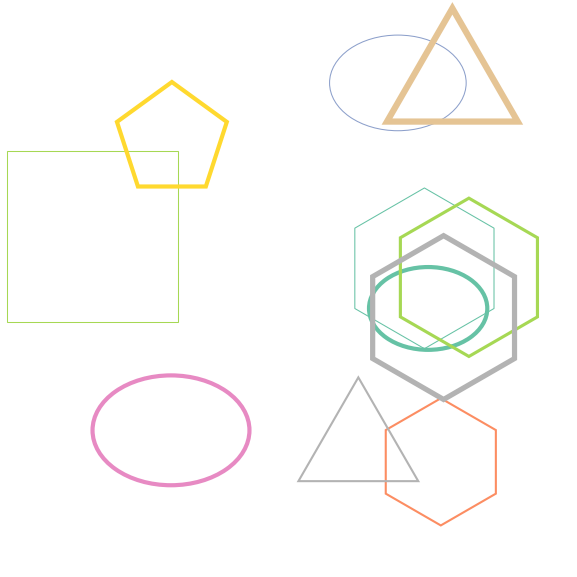[{"shape": "oval", "thickness": 2, "radius": 0.51, "center": [0.741, 0.465]}, {"shape": "hexagon", "thickness": 0.5, "radius": 0.7, "center": [0.735, 0.534]}, {"shape": "hexagon", "thickness": 1, "radius": 0.55, "center": [0.763, 0.199]}, {"shape": "oval", "thickness": 0.5, "radius": 0.59, "center": [0.689, 0.856]}, {"shape": "oval", "thickness": 2, "radius": 0.68, "center": [0.296, 0.254]}, {"shape": "square", "thickness": 0.5, "radius": 0.74, "center": [0.16, 0.59]}, {"shape": "hexagon", "thickness": 1.5, "radius": 0.69, "center": [0.812, 0.519]}, {"shape": "pentagon", "thickness": 2, "radius": 0.5, "center": [0.298, 0.757]}, {"shape": "triangle", "thickness": 3, "radius": 0.65, "center": [0.783, 0.854]}, {"shape": "triangle", "thickness": 1, "radius": 0.6, "center": [0.62, 0.226]}, {"shape": "hexagon", "thickness": 2.5, "radius": 0.71, "center": [0.768, 0.449]}]